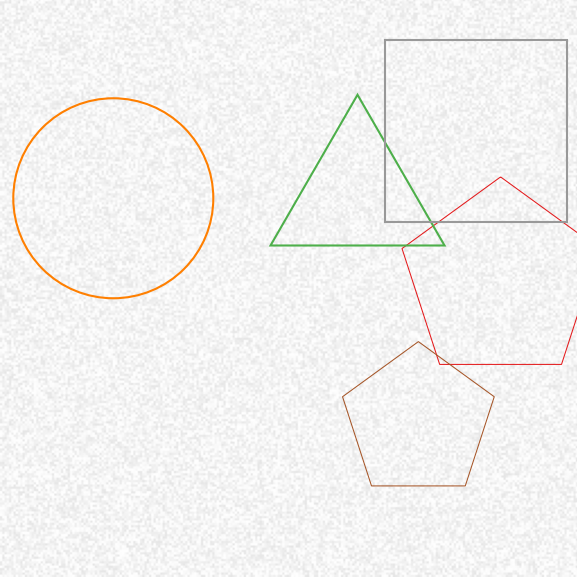[{"shape": "pentagon", "thickness": 0.5, "radius": 0.9, "center": [0.867, 0.513]}, {"shape": "triangle", "thickness": 1, "radius": 0.87, "center": [0.619, 0.661]}, {"shape": "circle", "thickness": 1, "radius": 0.87, "center": [0.196, 0.656]}, {"shape": "pentagon", "thickness": 0.5, "radius": 0.69, "center": [0.724, 0.269]}, {"shape": "square", "thickness": 1, "radius": 0.79, "center": [0.824, 0.772]}]